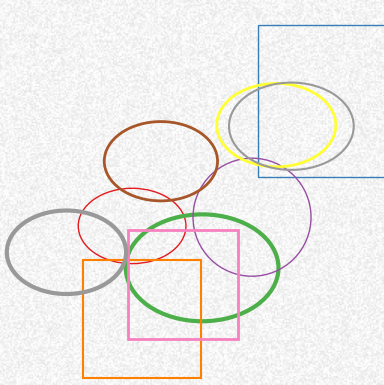[{"shape": "oval", "thickness": 1, "radius": 0.7, "center": [0.343, 0.413]}, {"shape": "square", "thickness": 1, "radius": 0.99, "center": [0.868, 0.738]}, {"shape": "oval", "thickness": 3, "radius": 0.99, "center": [0.525, 0.304]}, {"shape": "circle", "thickness": 1, "radius": 0.77, "center": [0.655, 0.436]}, {"shape": "square", "thickness": 1.5, "radius": 0.77, "center": [0.37, 0.172]}, {"shape": "oval", "thickness": 2, "radius": 0.77, "center": [0.718, 0.675]}, {"shape": "oval", "thickness": 2, "radius": 0.74, "center": [0.418, 0.581]}, {"shape": "square", "thickness": 2, "radius": 0.71, "center": [0.475, 0.261]}, {"shape": "oval", "thickness": 1.5, "radius": 0.81, "center": [0.757, 0.672]}, {"shape": "oval", "thickness": 3, "radius": 0.77, "center": [0.173, 0.345]}]